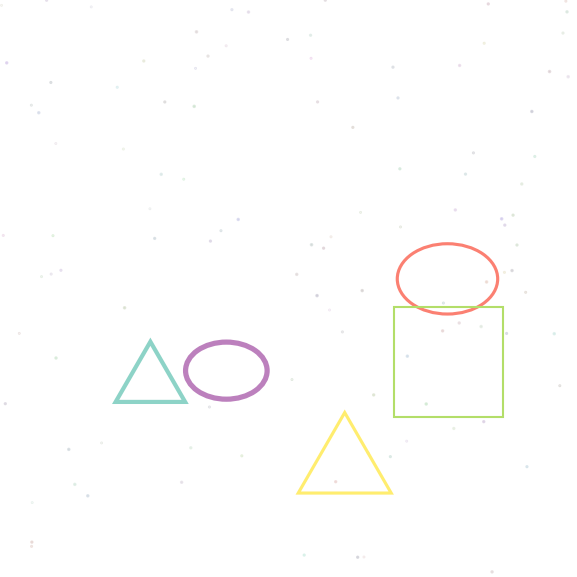[{"shape": "triangle", "thickness": 2, "radius": 0.35, "center": [0.26, 0.338]}, {"shape": "oval", "thickness": 1.5, "radius": 0.43, "center": [0.775, 0.516]}, {"shape": "square", "thickness": 1, "radius": 0.47, "center": [0.777, 0.372]}, {"shape": "oval", "thickness": 2.5, "radius": 0.35, "center": [0.392, 0.357]}, {"shape": "triangle", "thickness": 1.5, "radius": 0.46, "center": [0.597, 0.192]}]